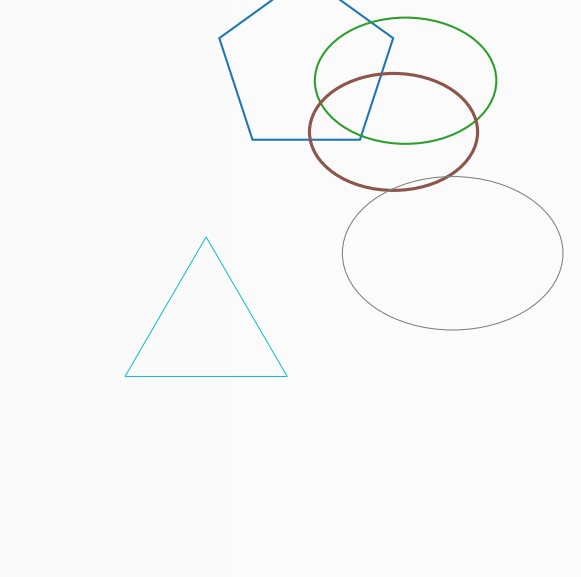[{"shape": "pentagon", "thickness": 1, "radius": 0.79, "center": [0.527, 0.884]}, {"shape": "oval", "thickness": 1, "radius": 0.78, "center": [0.698, 0.859]}, {"shape": "oval", "thickness": 1.5, "radius": 0.72, "center": [0.677, 0.771]}, {"shape": "oval", "thickness": 0.5, "radius": 0.95, "center": [0.779, 0.561]}, {"shape": "triangle", "thickness": 0.5, "radius": 0.81, "center": [0.355, 0.428]}]